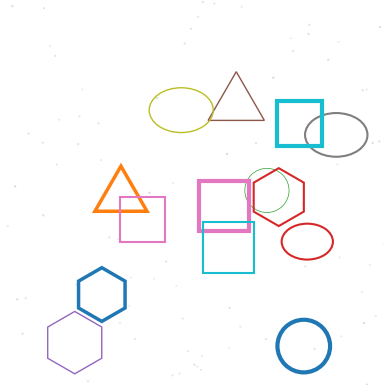[{"shape": "hexagon", "thickness": 2.5, "radius": 0.35, "center": [0.264, 0.235]}, {"shape": "circle", "thickness": 3, "radius": 0.34, "center": [0.789, 0.101]}, {"shape": "triangle", "thickness": 2.5, "radius": 0.39, "center": [0.314, 0.49]}, {"shape": "circle", "thickness": 0.5, "radius": 0.29, "center": [0.693, 0.505]}, {"shape": "oval", "thickness": 1.5, "radius": 0.33, "center": [0.798, 0.372]}, {"shape": "hexagon", "thickness": 1.5, "radius": 0.38, "center": [0.724, 0.488]}, {"shape": "hexagon", "thickness": 1, "radius": 0.41, "center": [0.194, 0.11]}, {"shape": "triangle", "thickness": 1, "radius": 0.42, "center": [0.614, 0.729]}, {"shape": "square", "thickness": 1.5, "radius": 0.29, "center": [0.37, 0.429]}, {"shape": "square", "thickness": 3, "radius": 0.33, "center": [0.582, 0.465]}, {"shape": "oval", "thickness": 1.5, "radius": 0.41, "center": [0.873, 0.65]}, {"shape": "oval", "thickness": 1, "radius": 0.42, "center": [0.471, 0.714]}, {"shape": "square", "thickness": 1.5, "radius": 0.33, "center": [0.593, 0.358]}, {"shape": "square", "thickness": 3, "radius": 0.29, "center": [0.779, 0.68]}]